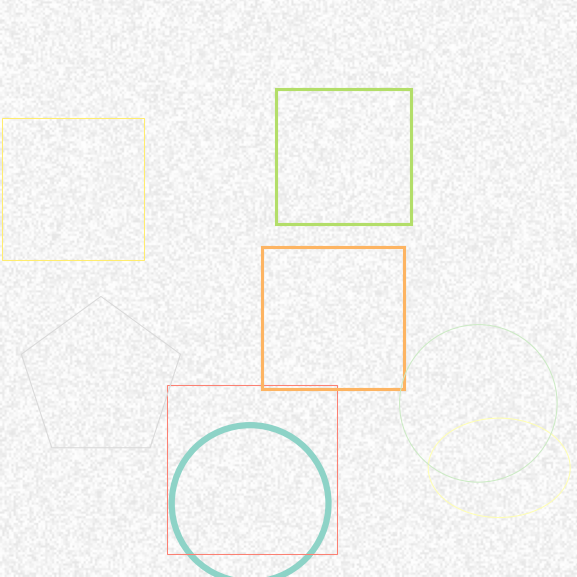[{"shape": "circle", "thickness": 3, "radius": 0.68, "center": [0.433, 0.127]}, {"shape": "oval", "thickness": 0.5, "radius": 0.61, "center": [0.864, 0.189]}, {"shape": "square", "thickness": 0.5, "radius": 0.73, "center": [0.436, 0.186]}, {"shape": "square", "thickness": 1.5, "radius": 0.61, "center": [0.577, 0.449]}, {"shape": "square", "thickness": 1.5, "radius": 0.58, "center": [0.595, 0.728]}, {"shape": "pentagon", "thickness": 0.5, "radius": 0.72, "center": [0.175, 0.341]}, {"shape": "circle", "thickness": 0.5, "radius": 0.68, "center": [0.828, 0.301]}, {"shape": "square", "thickness": 0.5, "radius": 0.62, "center": [0.127, 0.672]}]